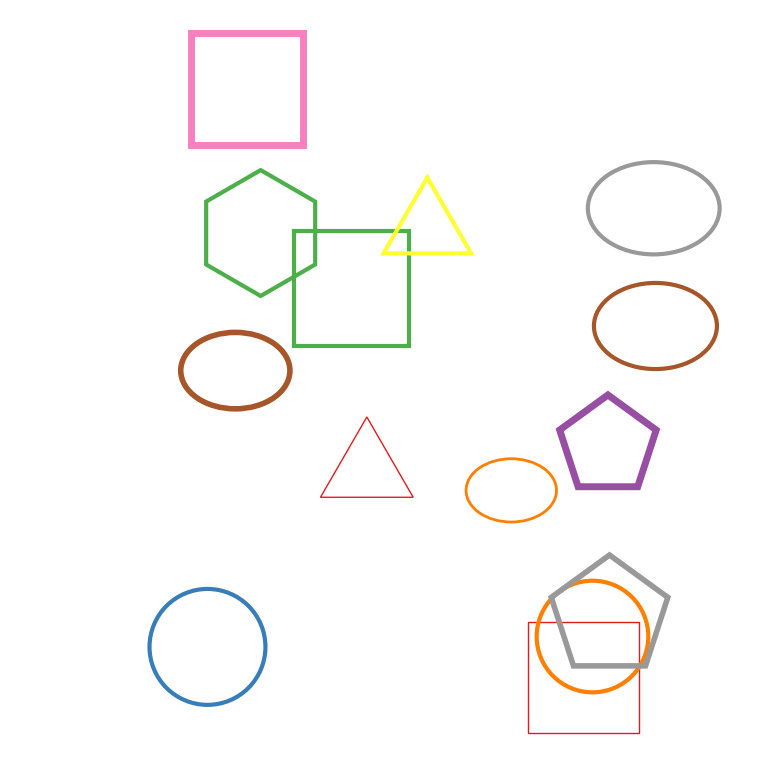[{"shape": "square", "thickness": 0.5, "radius": 0.36, "center": [0.758, 0.12]}, {"shape": "triangle", "thickness": 0.5, "radius": 0.35, "center": [0.476, 0.389]}, {"shape": "circle", "thickness": 1.5, "radius": 0.38, "center": [0.269, 0.16]}, {"shape": "square", "thickness": 1.5, "radius": 0.37, "center": [0.457, 0.626]}, {"shape": "hexagon", "thickness": 1.5, "radius": 0.41, "center": [0.339, 0.697]}, {"shape": "pentagon", "thickness": 2.5, "radius": 0.33, "center": [0.79, 0.421]}, {"shape": "oval", "thickness": 1, "radius": 0.29, "center": [0.664, 0.363]}, {"shape": "circle", "thickness": 1.5, "radius": 0.36, "center": [0.769, 0.173]}, {"shape": "triangle", "thickness": 1.5, "radius": 0.33, "center": [0.555, 0.704]}, {"shape": "oval", "thickness": 2, "radius": 0.35, "center": [0.306, 0.519]}, {"shape": "oval", "thickness": 1.5, "radius": 0.4, "center": [0.851, 0.577]}, {"shape": "square", "thickness": 2.5, "radius": 0.36, "center": [0.321, 0.884]}, {"shape": "oval", "thickness": 1.5, "radius": 0.43, "center": [0.849, 0.73]}, {"shape": "pentagon", "thickness": 2, "radius": 0.4, "center": [0.792, 0.2]}]